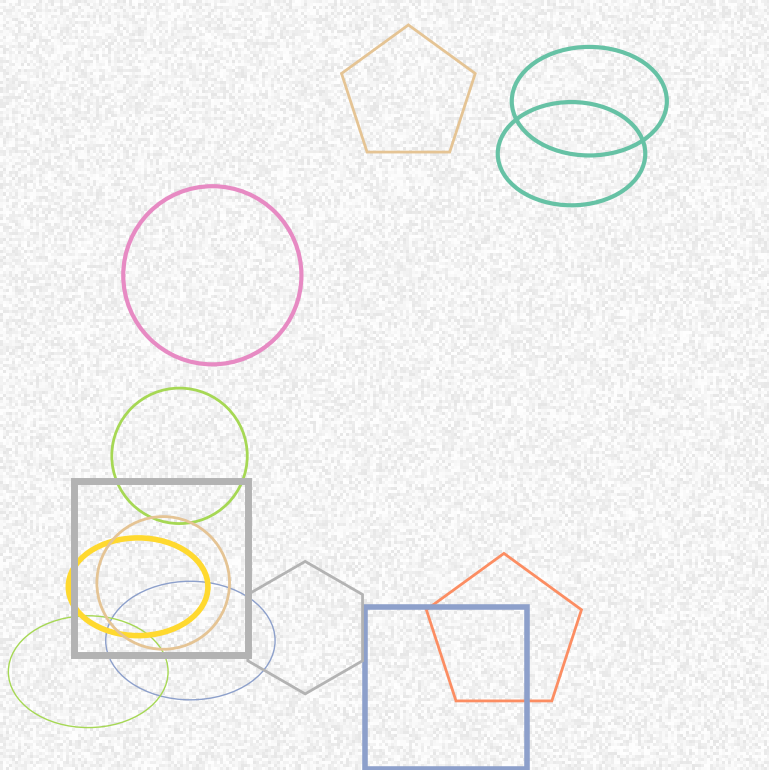[{"shape": "oval", "thickness": 1.5, "radius": 0.5, "center": [0.765, 0.869]}, {"shape": "oval", "thickness": 1.5, "radius": 0.48, "center": [0.742, 0.8]}, {"shape": "pentagon", "thickness": 1, "radius": 0.53, "center": [0.654, 0.175]}, {"shape": "oval", "thickness": 0.5, "radius": 0.55, "center": [0.247, 0.168]}, {"shape": "square", "thickness": 2, "radius": 0.53, "center": [0.579, 0.106]}, {"shape": "circle", "thickness": 1.5, "radius": 0.58, "center": [0.276, 0.642]}, {"shape": "circle", "thickness": 1, "radius": 0.44, "center": [0.233, 0.408]}, {"shape": "oval", "thickness": 0.5, "radius": 0.52, "center": [0.115, 0.128]}, {"shape": "oval", "thickness": 2, "radius": 0.45, "center": [0.179, 0.238]}, {"shape": "circle", "thickness": 1, "radius": 0.43, "center": [0.212, 0.243]}, {"shape": "pentagon", "thickness": 1, "radius": 0.46, "center": [0.53, 0.876]}, {"shape": "hexagon", "thickness": 1, "radius": 0.43, "center": [0.396, 0.185]}, {"shape": "square", "thickness": 2.5, "radius": 0.57, "center": [0.209, 0.263]}]